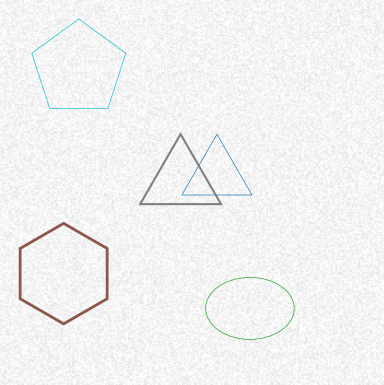[{"shape": "triangle", "thickness": 0.5, "radius": 0.53, "center": [0.563, 0.546]}, {"shape": "oval", "thickness": 0.5, "radius": 0.58, "center": [0.649, 0.199]}, {"shape": "hexagon", "thickness": 2, "radius": 0.65, "center": [0.165, 0.289]}, {"shape": "triangle", "thickness": 1.5, "radius": 0.61, "center": [0.469, 0.53]}, {"shape": "pentagon", "thickness": 0.5, "radius": 0.64, "center": [0.205, 0.822]}]